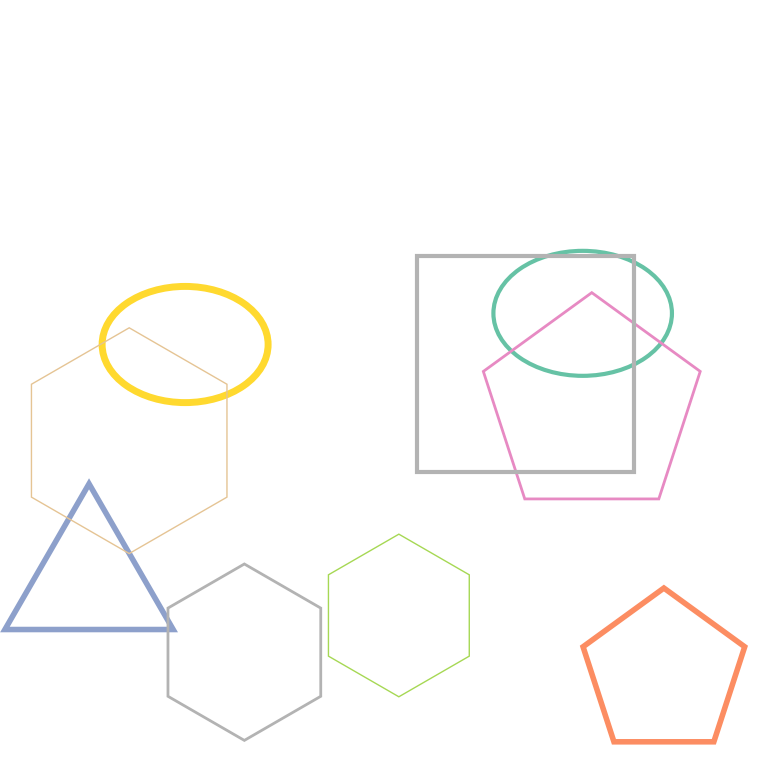[{"shape": "oval", "thickness": 1.5, "radius": 0.58, "center": [0.757, 0.593]}, {"shape": "pentagon", "thickness": 2, "radius": 0.55, "center": [0.862, 0.126]}, {"shape": "triangle", "thickness": 2, "radius": 0.63, "center": [0.116, 0.246]}, {"shape": "pentagon", "thickness": 1, "radius": 0.74, "center": [0.769, 0.472]}, {"shape": "hexagon", "thickness": 0.5, "radius": 0.53, "center": [0.518, 0.201]}, {"shape": "oval", "thickness": 2.5, "radius": 0.54, "center": [0.24, 0.553]}, {"shape": "hexagon", "thickness": 0.5, "radius": 0.73, "center": [0.168, 0.428]}, {"shape": "square", "thickness": 1.5, "radius": 0.7, "center": [0.682, 0.527]}, {"shape": "hexagon", "thickness": 1, "radius": 0.57, "center": [0.317, 0.153]}]